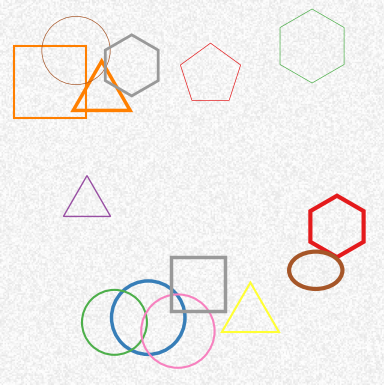[{"shape": "pentagon", "thickness": 0.5, "radius": 0.41, "center": [0.547, 0.806]}, {"shape": "hexagon", "thickness": 3, "radius": 0.4, "center": [0.875, 0.412]}, {"shape": "circle", "thickness": 2.5, "radius": 0.48, "center": [0.385, 0.175]}, {"shape": "hexagon", "thickness": 0.5, "radius": 0.48, "center": [0.811, 0.88]}, {"shape": "circle", "thickness": 1.5, "radius": 0.42, "center": [0.297, 0.163]}, {"shape": "triangle", "thickness": 1, "radius": 0.35, "center": [0.226, 0.473]}, {"shape": "square", "thickness": 1.5, "radius": 0.47, "center": [0.13, 0.786]}, {"shape": "triangle", "thickness": 2.5, "radius": 0.43, "center": [0.264, 0.756]}, {"shape": "triangle", "thickness": 1.5, "radius": 0.43, "center": [0.65, 0.18]}, {"shape": "oval", "thickness": 3, "radius": 0.35, "center": [0.82, 0.298]}, {"shape": "circle", "thickness": 0.5, "radius": 0.44, "center": [0.197, 0.869]}, {"shape": "circle", "thickness": 1.5, "radius": 0.48, "center": [0.462, 0.14]}, {"shape": "hexagon", "thickness": 2, "radius": 0.4, "center": [0.342, 0.83]}, {"shape": "square", "thickness": 2.5, "radius": 0.35, "center": [0.515, 0.262]}]